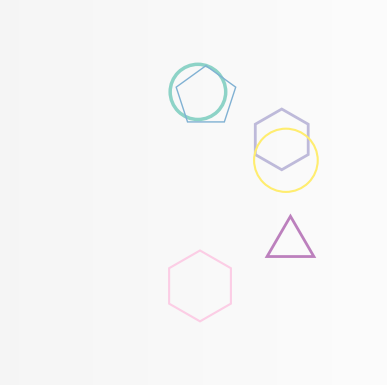[{"shape": "circle", "thickness": 2.5, "radius": 0.36, "center": [0.511, 0.761]}, {"shape": "hexagon", "thickness": 2, "radius": 0.39, "center": [0.727, 0.638]}, {"shape": "pentagon", "thickness": 1, "radius": 0.4, "center": [0.531, 0.749]}, {"shape": "hexagon", "thickness": 1.5, "radius": 0.46, "center": [0.516, 0.257]}, {"shape": "triangle", "thickness": 2, "radius": 0.35, "center": [0.75, 0.369]}, {"shape": "circle", "thickness": 1.5, "radius": 0.41, "center": [0.738, 0.584]}]